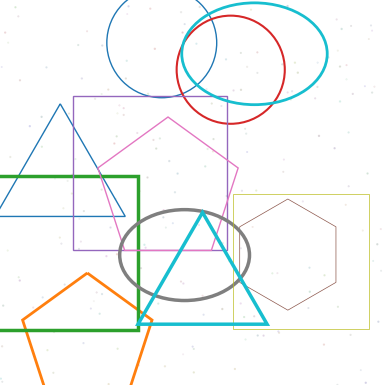[{"shape": "triangle", "thickness": 1, "radius": 0.98, "center": [0.156, 0.535]}, {"shape": "circle", "thickness": 1, "radius": 0.71, "center": [0.42, 0.889]}, {"shape": "pentagon", "thickness": 2, "radius": 0.88, "center": [0.227, 0.114]}, {"shape": "square", "thickness": 2.5, "radius": 1.0, "center": [0.16, 0.343]}, {"shape": "circle", "thickness": 1.5, "radius": 0.7, "center": [0.599, 0.819]}, {"shape": "square", "thickness": 1, "radius": 1.0, "center": [0.389, 0.551]}, {"shape": "hexagon", "thickness": 0.5, "radius": 0.72, "center": [0.748, 0.339]}, {"shape": "pentagon", "thickness": 1, "radius": 0.96, "center": [0.436, 0.505]}, {"shape": "oval", "thickness": 2.5, "radius": 0.84, "center": [0.479, 0.337]}, {"shape": "square", "thickness": 0.5, "radius": 0.88, "center": [0.781, 0.321]}, {"shape": "triangle", "thickness": 2.5, "radius": 0.97, "center": [0.526, 0.255]}, {"shape": "oval", "thickness": 2, "radius": 0.94, "center": [0.661, 0.86]}]